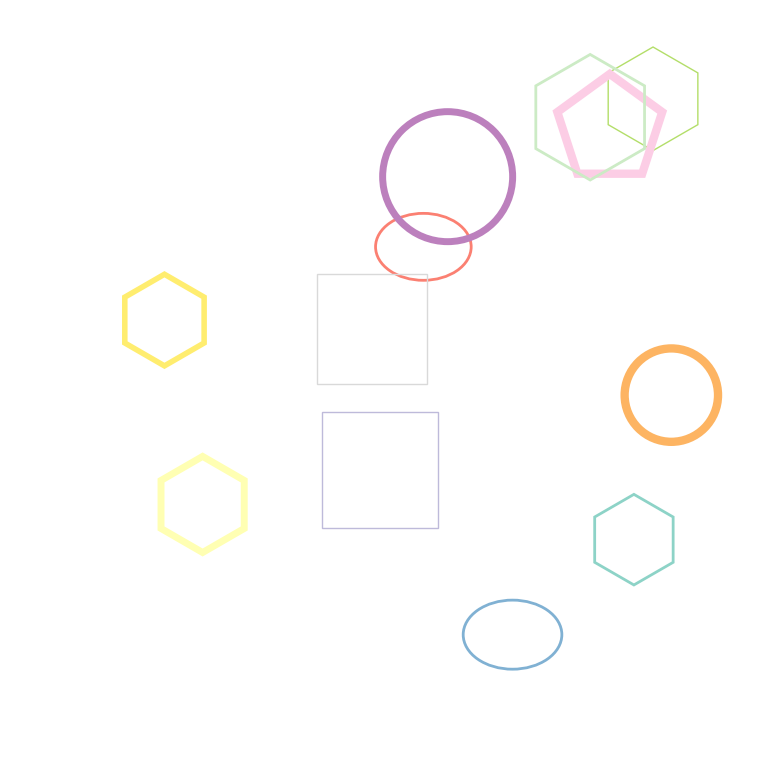[{"shape": "hexagon", "thickness": 1, "radius": 0.29, "center": [0.823, 0.299]}, {"shape": "hexagon", "thickness": 2.5, "radius": 0.31, "center": [0.263, 0.345]}, {"shape": "square", "thickness": 0.5, "radius": 0.38, "center": [0.493, 0.39]}, {"shape": "oval", "thickness": 1, "radius": 0.31, "center": [0.55, 0.679]}, {"shape": "oval", "thickness": 1, "radius": 0.32, "center": [0.666, 0.176]}, {"shape": "circle", "thickness": 3, "radius": 0.3, "center": [0.872, 0.487]}, {"shape": "hexagon", "thickness": 0.5, "radius": 0.34, "center": [0.848, 0.872]}, {"shape": "pentagon", "thickness": 3, "radius": 0.36, "center": [0.792, 0.832]}, {"shape": "square", "thickness": 0.5, "radius": 0.36, "center": [0.483, 0.573]}, {"shape": "circle", "thickness": 2.5, "radius": 0.42, "center": [0.581, 0.771]}, {"shape": "hexagon", "thickness": 1, "radius": 0.41, "center": [0.766, 0.848]}, {"shape": "hexagon", "thickness": 2, "radius": 0.3, "center": [0.214, 0.584]}]